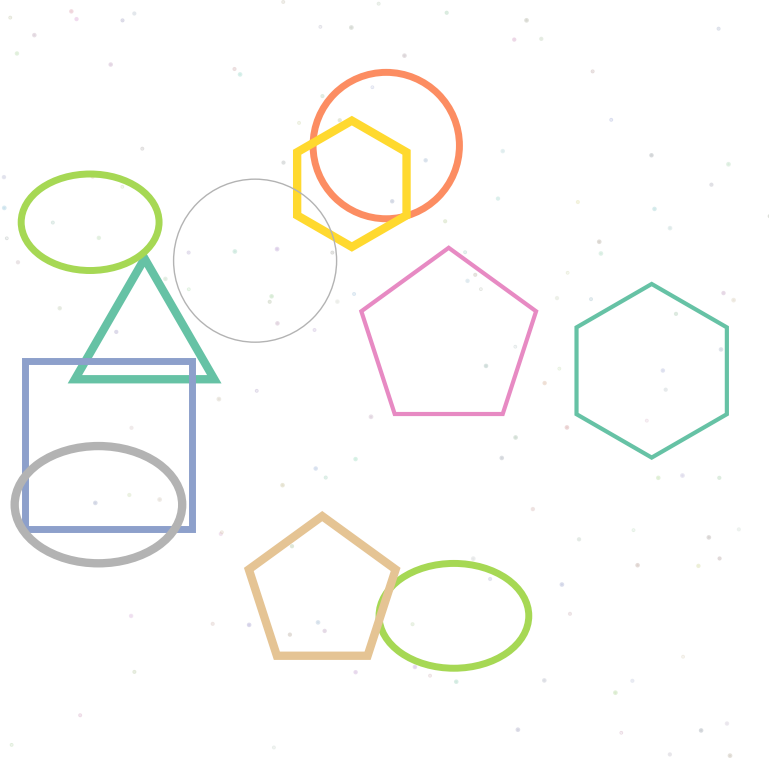[{"shape": "hexagon", "thickness": 1.5, "radius": 0.56, "center": [0.846, 0.518]}, {"shape": "triangle", "thickness": 3, "radius": 0.52, "center": [0.188, 0.56]}, {"shape": "circle", "thickness": 2.5, "radius": 0.48, "center": [0.502, 0.811]}, {"shape": "square", "thickness": 2.5, "radius": 0.54, "center": [0.141, 0.422]}, {"shape": "pentagon", "thickness": 1.5, "radius": 0.6, "center": [0.583, 0.559]}, {"shape": "oval", "thickness": 2.5, "radius": 0.45, "center": [0.117, 0.711]}, {"shape": "oval", "thickness": 2.5, "radius": 0.49, "center": [0.589, 0.2]}, {"shape": "hexagon", "thickness": 3, "radius": 0.41, "center": [0.457, 0.761]}, {"shape": "pentagon", "thickness": 3, "radius": 0.5, "center": [0.418, 0.229]}, {"shape": "circle", "thickness": 0.5, "radius": 0.53, "center": [0.331, 0.661]}, {"shape": "oval", "thickness": 3, "radius": 0.54, "center": [0.128, 0.345]}]